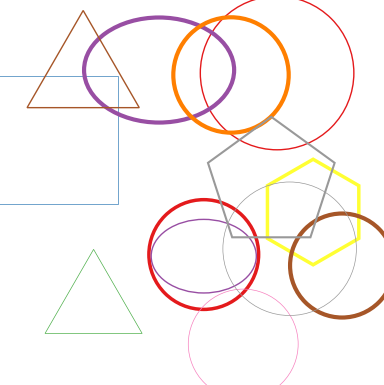[{"shape": "circle", "thickness": 2.5, "radius": 0.71, "center": [0.529, 0.339]}, {"shape": "circle", "thickness": 1, "radius": 1.0, "center": [0.72, 0.81]}, {"shape": "square", "thickness": 0.5, "radius": 0.83, "center": [0.14, 0.637]}, {"shape": "triangle", "thickness": 0.5, "radius": 0.73, "center": [0.243, 0.207]}, {"shape": "oval", "thickness": 3, "radius": 0.97, "center": [0.413, 0.818]}, {"shape": "oval", "thickness": 1, "radius": 0.68, "center": [0.529, 0.335]}, {"shape": "circle", "thickness": 3, "radius": 0.75, "center": [0.6, 0.805]}, {"shape": "hexagon", "thickness": 2.5, "radius": 0.69, "center": [0.813, 0.449]}, {"shape": "circle", "thickness": 3, "radius": 0.68, "center": [0.888, 0.31]}, {"shape": "triangle", "thickness": 1, "radius": 0.84, "center": [0.216, 0.804]}, {"shape": "circle", "thickness": 0.5, "radius": 0.71, "center": [0.632, 0.106]}, {"shape": "pentagon", "thickness": 1.5, "radius": 0.86, "center": [0.705, 0.524]}, {"shape": "circle", "thickness": 0.5, "radius": 0.87, "center": [0.752, 0.354]}]